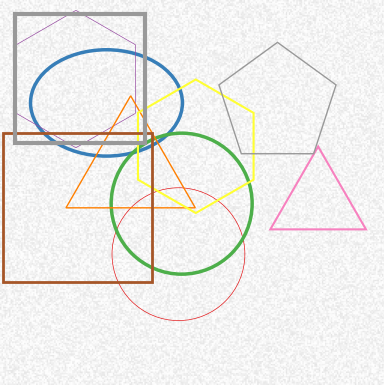[{"shape": "circle", "thickness": 0.5, "radius": 0.86, "center": [0.463, 0.34]}, {"shape": "oval", "thickness": 2.5, "radius": 0.99, "center": [0.277, 0.733]}, {"shape": "circle", "thickness": 2.5, "radius": 0.92, "center": [0.472, 0.471]}, {"shape": "hexagon", "thickness": 0.5, "radius": 0.89, "center": [0.197, 0.795]}, {"shape": "triangle", "thickness": 1, "radius": 0.97, "center": [0.339, 0.557]}, {"shape": "hexagon", "thickness": 1.5, "radius": 0.87, "center": [0.509, 0.62]}, {"shape": "square", "thickness": 2, "radius": 0.97, "center": [0.201, 0.461]}, {"shape": "triangle", "thickness": 1.5, "radius": 0.72, "center": [0.826, 0.476]}, {"shape": "pentagon", "thickness": 1, "radius": 0.8, "center": [0.721, 0.73]}, {"shape": "square", "thickness": 3, "radius": 0.84, "center": [0.208, 0.796]}]